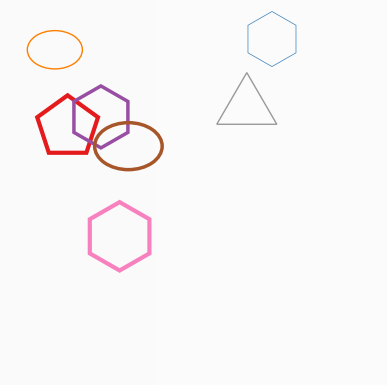[{"shape": "pentagon", "thickness": 3, "radius": 0.41, "center": [0.174, 0.67]}, {"shape": "hexagon", "thickness": 0.5, "radius": 0.36, "center": [0.702, 0.899]}, {"shape": "hexagon", "thickness": 2.5, "radius": 0.4, "center": [0.26, 0.696]}, {"shape": "oval", "thickness": 1, "radius": 0.36, "center": [0.142, 0.871]}, {"shape": "oval", "thickness": 2.5, "radius": 0.44, "center": [0.331, 0.62]}, {"shape": "hexagon", "thickness": 3, "radius": 0.44, "center": [0.309, 0.386]}, {"shape": "triangle", "thickness": 1, "radius": 0.45, "center": [0.637, 0.722]}]